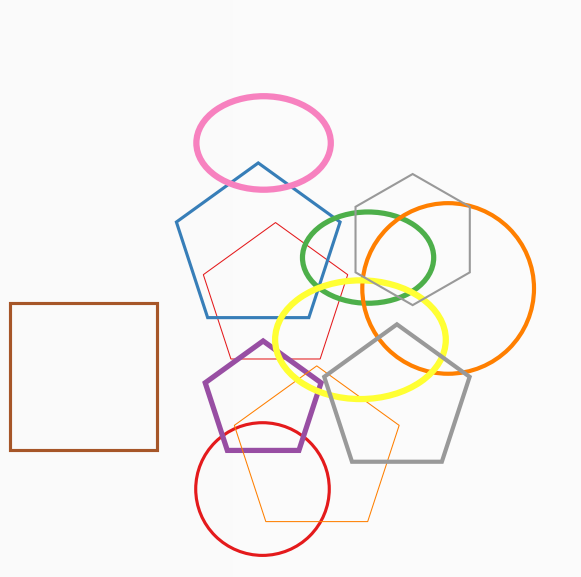[{"shape": "circle", "thickness": 1.5, "radius": 0.57, "center": [0.452, 0.152]}, {"shape": "pentagon", "thickness": 0.5, "radius": 0.65, "center": [0.474, 0.483]}, {"shape": "pentagon", "thickness": 1.5, "radius": 0.74, "center": [0.444, 0.569]}, {"shape": "oval", "thickness": 2.5, "radius": 0.56, "center": [0.633, 0.553]}, {"shape": "pentagon", "thickness": 2.5, "radius": 0.52, "center": [0.453, 0.304]}, {"shape": "pentagon", "thickness": 0.5, "radius": 0.75, "center": [0.545, 0.217]}, {"shape": "circle", "thickness": 2, "radius": 0.74, "center": [0.771, 0.5]}, {"shape": "oval", "thickness": 3, "radius": 0.73, "center": [0.62, 0.411]}, {"shape": "square", "thickness": 1.5, "radius": 0.63, "center": [0.144, 0.347]}, {"shape": "oval", "thickness": 3, "radius": 0.58, "center": [0.453, 0.752]}, {"shape": "pentagon", "thickness": 2, "radius": 0.66, "center": [0.683, 0.306]}, {"shape": "hexagon", "thickness": 1, "radius": 0.57, "center": [0.71, 0.584]}]